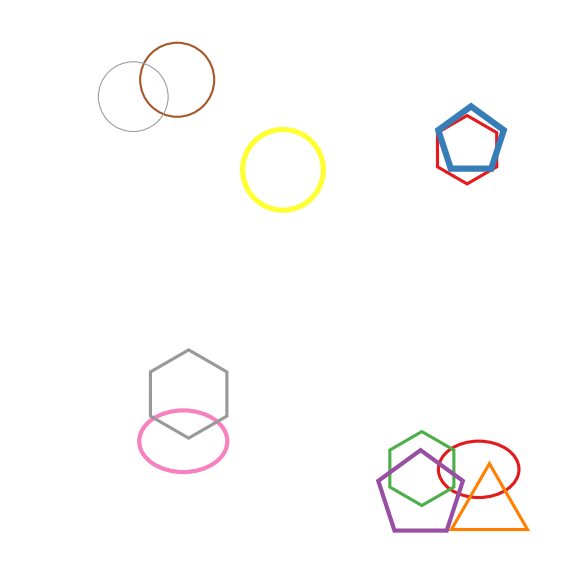[{"shape": "oval", "thickness": 1.5, "radius": 0.35, "center": [0.829, 0.186]}, {"shape": "hexagon", "thickness": 1.5, "radius": 0.3, "center": [0.809, 0.74]}, {"shape": "pentagon", "thickness": 3, "radius": 0.3, "center": [0.816, 0.755]}, {"shape": "hexagon", "thickness": 1.5, "radius": 0.32, "center": [0.73, 0.188]}, {"shape": "pentagon", "thickness": 2, "radius": 0.38, "center": [0.728, 0.143]}, {"shape": "triangle", "thickness": 1.5, "radius": 0.38, "center": [0.848, 0.12]}, {"shape": "circle", "thickness": 2.5, "radius": 0.35, "center": [0.49, 0.705]}, {"shape": "circle", "thickness": 1, "radius": 0.32, "center": [0.307, 0.861]}, {"shape": "oval", "thickness": 2, "radius": 0.38, "center": [0.317, 0.235]}, {"shape": "hexagon", "thickness": 1.5, "radius": 0.38, "center": [0.327, 0.317]}, {"shape": "circle", "thickness": 0.5, "radius": 0.3, "center": [0.231, 0.832]}]